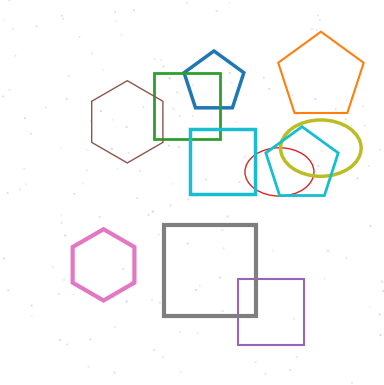[{"shape": "pentagon", "thickness": 2.5, "radius": 0.41, "center": [0.556, 0.786]}, {"shape": "pentagon", "thickness": 1.5, "radius": 0.58, "center": [0.834, 0.801]}, {"shape": "square", "thickness": 2, "radius": 0.43, "center": [0.485, 0.725]}, {"shape": "oval", "thickness": 1, "radius": 0.45, "center": [0.726, 0.553]}, {"shape": "square", "thickness": 1.5, "radius": 0.43, "center": [0.704, 0.189]}, {"shape": "hexagon", "thickness": 1, "radius": 0.53, "center": [0.331, 0.684]}, {"shape": "hexagon", "thickness": 3, "radius": 0.46, "center": [0.269, 0.312]}, {"shape": "square", "thickness": 3, "radius": 0.59, "center": [0.545, 0.297]}, {"shape": "oval", "thickness": 2.5, "radius": 0.52, "center": [0.833, 0.615]}, {"shape": "square", "thickness": 2.5, "radius": 0.42, "center": [0.578, 0.581]}, {"shape": "pentagon", "thickness": 2, "radius": 0.49, "center": [0.784, 0.572]}]